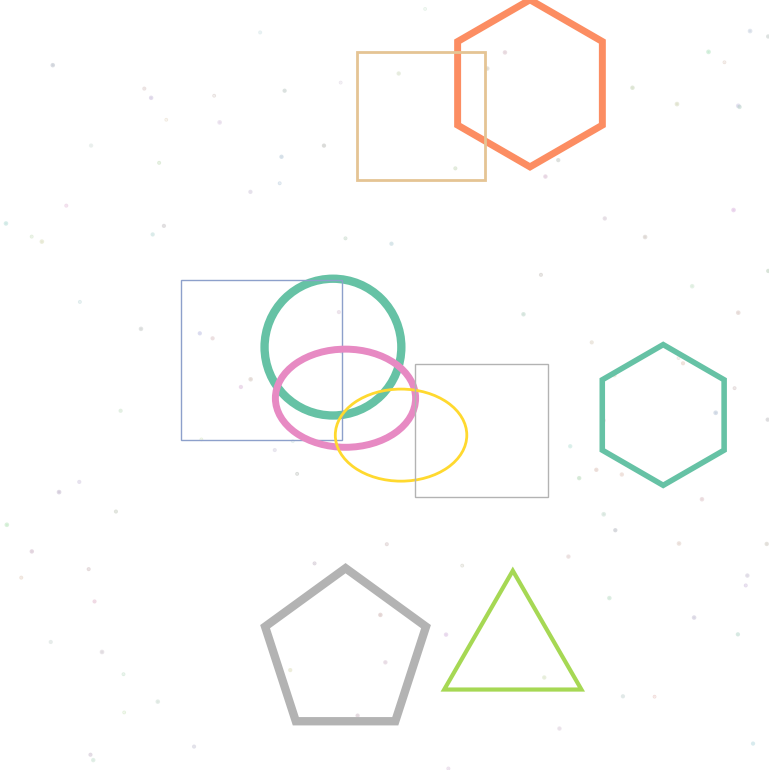[{"shape": "circle", "thickness": 3, "radius": 0.44, "center": [0.432, 0.549]}, {"shape": "hexagon", "thickness": 2, "radius": 0.46, "center": [0.861, 0.461]}, {"shape": "hexagon", "thickness": 2.5, "radius": 0.54, "center": [0.688, 0.892]}, {"shape": "square", "thickness": 0.5, "radius": 0.52, "center": [0.34, 0.532]}, {"shape": "oval", "thickness": 2.5, "radius": 0.46, "center": [0.449, 0.483]}, {"shape": "triangle", "thickness": 1.5, "radius": 0.51, "center": [0.666, 0.156]}, {"shape": "oval", "thickness": 1, "radius": 0.43, "center": [0.521, 0.435]}, {"shape": "square", "thickness": 1, "radius": 0.42, "center": [0.546, 0.849]}, {"shape": "pentagon", "thickness": 3, "radius": 0.55, "center": [0.449, 0.152]}, {"shape": "square", "thickness": 0.5, "radius": 0.43, "center": [0.626, 0.441]}]